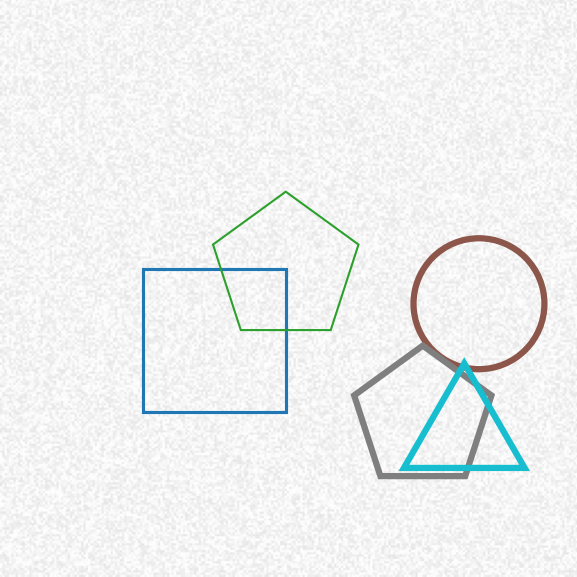[{"shape": "square", "thickness": 1.5, "radius": 0.62, "center": [0.372, 0.41]}, {"shape": "pentagon", "thickness": 1, "radius": 0.66, "center": [0.495, 0.535]}, {"shape": "circle", "thickness": 3, "radius": 0.57, "center": [0.829, 0.473]}, {"shape": "pentagon", "thickness": 3, "radius": 0.62, "center": [0.732, 0.276]}, {"shape": "triangle", "thickness": 3, "radius": 0.6, "center": [0.804, 0.249]}]